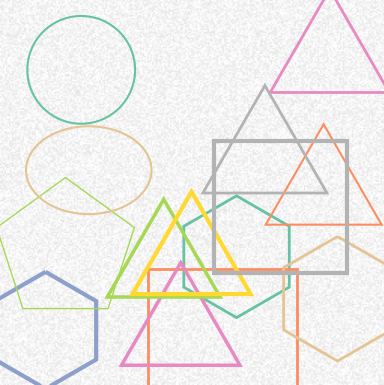[{"shape": "hexagon", "thickness": 2, "radius": 0.79, "center": [0.614, 0.333]}, {"shape": "circle", "thickness": 1.5, "radius": 0.7, "center": [0.211, 0.819]}, {"shape": "square", "thickness": 2, "radius": 0.97, "center": [0.577, 0.108]}, {"shape": "triangle", "thickness": 1.5, "radius": 0.87, "center": [0.841, 0.503]}, {"shape": "hexagon", "thickness": 3, "radius": 0.76, "center": [0.118, 0.142]}, {"shape": "triangle", "thickness": 2, "radius": 0.89, "center": [0.856, 0.849]}, {"shape": "triangle", "thickness": 2.5, "radius": 0.89, "center": [0.469, 0.14]}, {"shape": "triangle", "thickness": 2.5, "radius": 0.85, "center": [0.425, 0.313]}, {"shape": "pentagon", "thickness": 1, "radius": 0.94, "center": [0.17, 0.351]}, {"shape": "triangle", "thickness": 3, "radius": 0.89, "center": [0.497, 0.325]}, {"shape": "hexagon", "thickness": 2, "radius": 0.81, "center": [0.877, 0.224]}, {"shape": "oval", "thickness": 1.5, "radius": 0.81, "center": [0.231, 0.558]}, {"shape": "triangle", "thickness": 2, "radius": 0.93, "center": [0.688, 0.592]}, {"shape": "square", "thickness": 3, "radius": 0.86, "center": [0.729, 0.462]}]